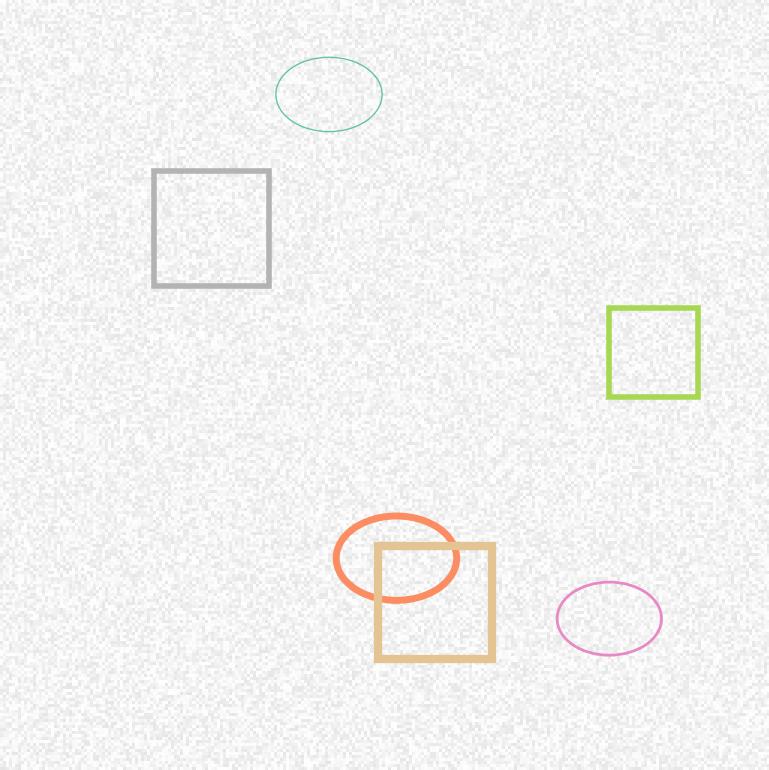[{"shape": "oval", "thickness": 0.5, "radius": 0.34, "center": [0.427, 0.877]}, {"shape": "oval", "thickness": 2.5, "radius": 0.39, "center": [0.515, 0.275]}, {"shape": "oval", "thickness": 1, "radius": 0.34, "center": [0.791, 0.197]}, {"shape": "square", "thickness": 2, "radius": 0.29, "center": [0.849, 0.542]}, {"shape": "square", "thickness": 3, "radius": 0.37, "center": [0.564, 0.218]}, {"shape": "square", "thickness": 2, "radius": 0.37, "center": [0.274, 0.703]}]